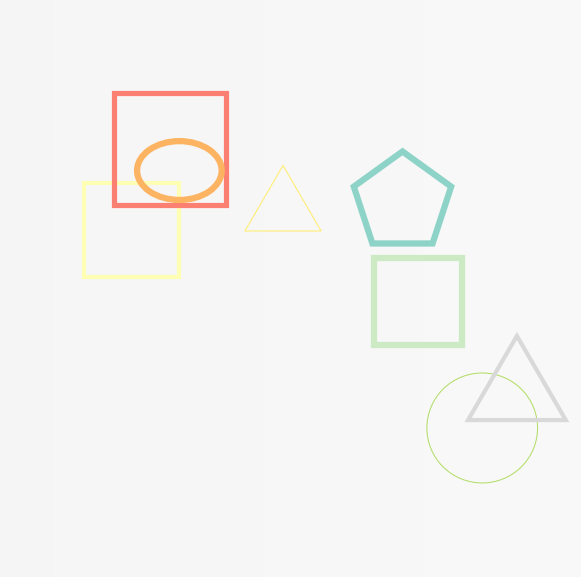[{"shape": "pentagon", "thickness": 3, "radius": 0.44, "center": [0.692, 0.649]}, {"shape": "square", "thickness": 2, "radius": 0.41, "center": [0.226, 0.601]}, {"shape": "square", "thickness": 2.5, "radius": 0.48, "center": [0.292, 0.741]}, {"shape": "oval", "thickness": 3, "radius": 0.36, "center": [0.309, 0.704]}, {"shape": "circle", "thickness": 0.5, "radius": 0.48, "center": [0.83, 0.258]}, {"shape": "triangle", "thickness": 2, "radius": 0.49, "center": [0.889, 0.32]}, {"shape": "square", "thickness": 3, "radius": 0.38, "center": [0.72, 0.477]}, {"shape": "triangle", "thickness": 0.5, "radius": 0.38, "center": [0.487, 0.637]}]